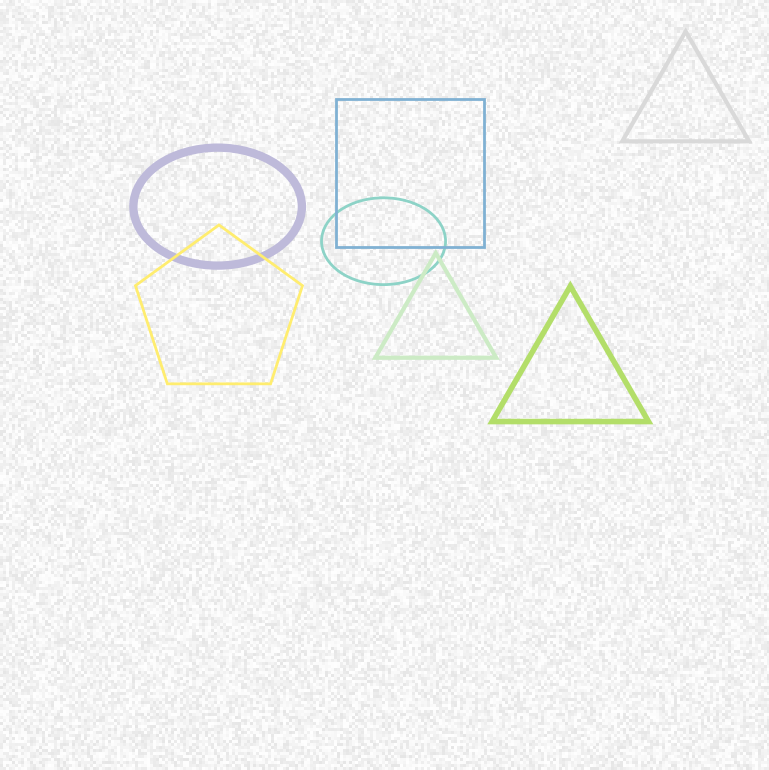[{"shape": "oval", "thickness": 1, "radius": 0.4, "center": [0.498, 0.687]}, {"shape": "oval", "thickness": 3, "radius": 0.55, "center": [0.283, 0.732]}, {"shape": "square", "thickness": 1, "radius": 0.48, "center": [0.532, 0.775]}, {"shape": "triangle", "thickness": 2, "radius": 0.59, "center": [0.741, 0.511]}, {"shape": "triangle", "thickness": 1.5, "radius": 0.48, "center": [0.89, 0.864]}, {"shape": "triangle", "thickness": 1.5, "radius": 0.45, "center": [0.566, 0.581]}, {"shape": "pentagon", "thickness": 1, "radius": 0.57, "center": [0.284, 0.594]}]